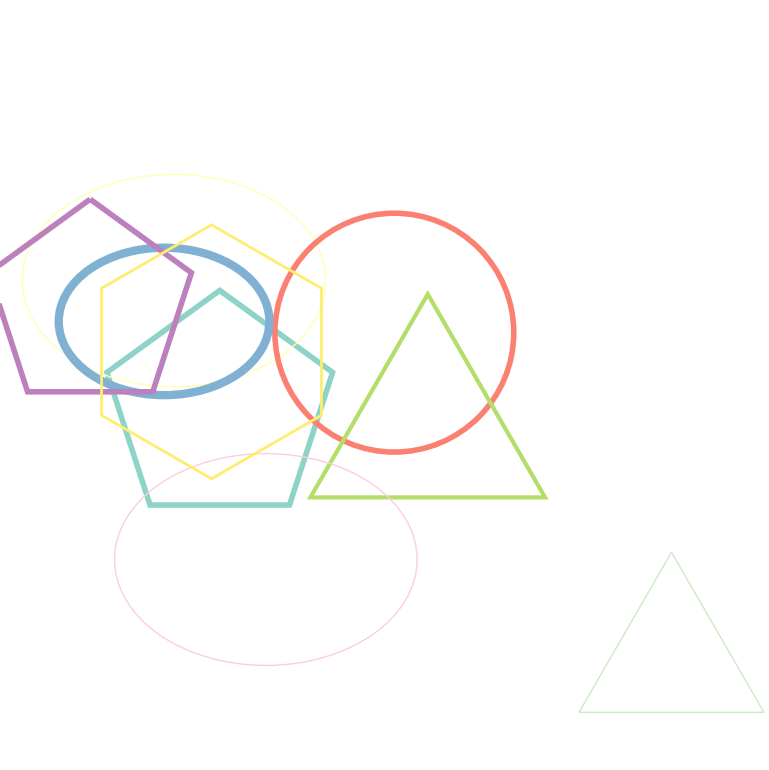[{"shape": "pentagon", "thickness": 2, "radius": 0.77, "center": [0.285, 0.469]}, {"shape": "oval", "thickness": 0.5, "radius": 0.99, "center": [0.226, 0.636]}, {"shape": "circle", "thickness": 2, "radius": 0.78, "center": [0.512, 0.568]}, {"shape": "oval", "thickness": 3, "radius": 0.68, "center": [0.213, 0.583]}, {"shape": "triangle", "thickness": 1.5, "radius": 0.88, "center": [0.555, 0.442]}, {"shape": "oval", "thickness": 0.5, "radius": 0.98, "center": [0.345, 0.273]}, {"shape": "pentagon", "thickness": 2, "radius": 0.69, "center": [0.117, 0.603]}, {"shape": "triangle", "thickness": 0.5, "radius": 0.69, "center": [0.872, 0.144]}, {"shape": "hexagon", "thickness": 1, "radius": 0.82, "center": [0.275, 0.543]}]